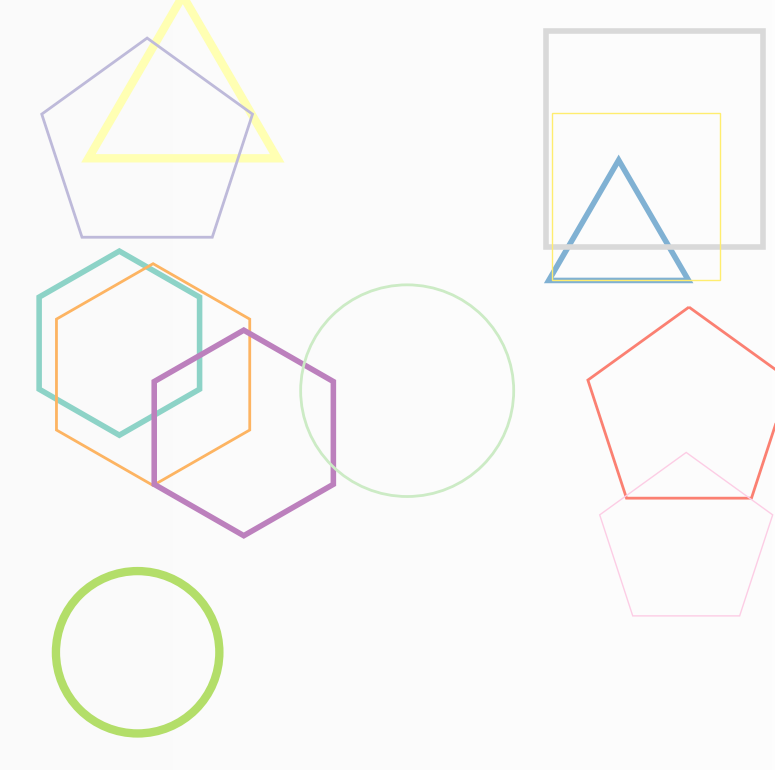[{"shape": "hexagon", "thickness": 2, "radius": 0.6, "center": [0.154, 0.554]}, {"shape": "triangle", "thickness": 3, "radius": 0.7, "center": [0.236, 0.865]}, {"shape": "pentagon", "thickness": 1, "radius": 0.71, "center": [0.19, 0.808]}, {"shape": "pentagon", "thickness": 1, "radius": 0.69, "center": [0.889, 0.464]}, {"shape": "triangle", "thickness": 2, "radius": 0.52, "center": [0.798, 0.688]}, {"shape": "hexagon", "thickness": 1, "radius": 0.72, "center": [0.198, 0.514]}, {"shape": "circle", "thickness": 3, "radius": 0.53, "center": [0.178, 0.153]}, {"shape": "pentagon", "thickness": 0.5, "radius": 0.59, "center": [0.885, 0.295]}, {"shape": "square", "thickness": 2, "radius": 0.7, "center": [0.845, 0.819]}, {"shape": "hexagon", "thickness": 2, "radius": 0.67, "center": [0.315, 0.438]}, {"shape": "circle", "thickness": 1, "radius": 0.69, "center": [0.525, 0.493]}, {"shape": "square", "thickness": 0.5, "radius": 0.54, "center": [0.821, 0.745]}]